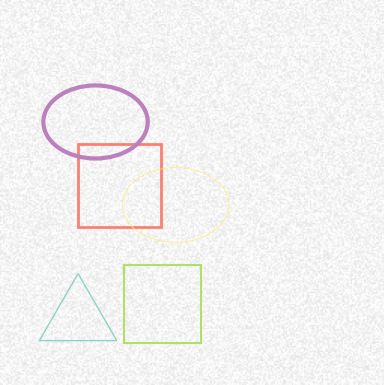[{"shape": "triangle", "thickness": 1, "radius": 0.58, "center": [0.203, 0.173]}, {"shape": "square", "thickness": 2, "radius": 0.54, "center": [0.309, 0.518]}, {"shape": "square", "thickness": 1.5, "radius": 0.5, "center": [0.422, 0.21]}, {"shape": "oval", "thickness": 3, "radius": 0.68, "center": [0.248, 0.683]}, {"shape": "oval", "thickness": 0.5, "radius": 0.69, "center": [0.456, 0.468]}]